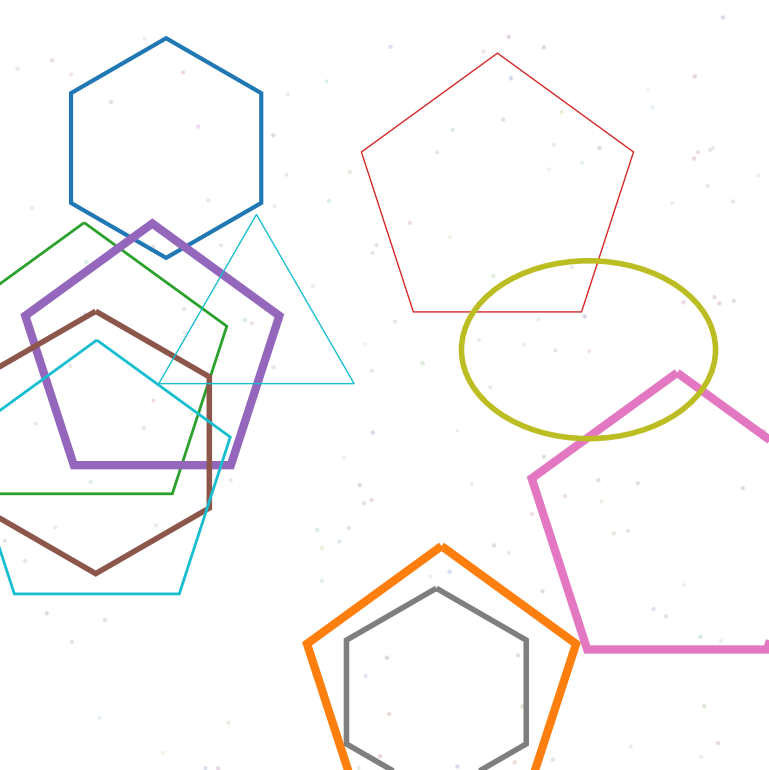[{"shape": "hexagon", "thickness": 1.5, "radius": 0.71, "center": [0.216, 0.808]}, {"shape": "pentagon", "thickness": 3, "radius": 0.92, "center": [0.573, 0.107]}, {"shape": "pentagon", "thickness": 1, "radius": 0.97, "center": [0.109, 0.516]}, {"shape": "pentagon", "thickness": 0.5, "radius": 0.93, "center": [0.646, 0.745]}, {"shape": "pentagon", "thickness": 3, "radius": 0.87, "center": [0.198, 0.536]}, {"shape": "hexagon", "thickness": 2, "radius": 0.85, "center": [0.124, 0.425]}, {"shape": "pentagon", "thickness": 3, "radius": 0.99, "center": [0.879, 0.317]}, {"shape": "hexagon", "thickness": 2, "radius": 0.67, "center": [0.567, 0.101]}, {"shape": "oval", "thickness": 2, "radius": 0.82, "center": [0.764, 0.546]}, {"shape": "pentagon", "thickness": 1, "radius": 0.91, "center": [0.126, 0.376]}, {"shape": "triangle", "thickness": 0.5, "radius": 0.73, "center": [0.333, 0.575]}]